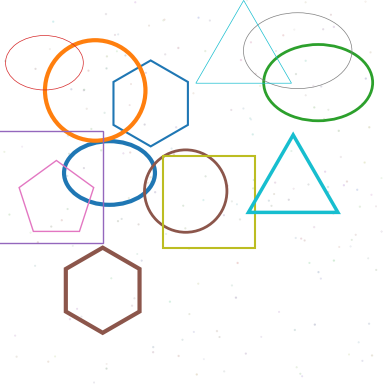[{"shape": "oval", "thickness": 3, "radius": 0.59, "center": [0.284, 0.551]}, {"shape": "hexagon", "thickness": 1.5, "radius": 0.56, "center": [0.391, 0.731]}, {"shape": "circle", "thickness": 3, "radius": 0.65, "center": [0.247, 0.765]}, {"shape": "oval", "thickness": 2, "radius": 0.71, "center": [0.826, 0.785]}, {"shape": "oval", "thickness": 0.5, "radius": 0.5, "center": [0.115, 0.837]}, {"shape": "square", "thickness": 1, "radius": 0.73, "center": [0.12, 0.515]}, {"shape": "hexagon", "thickness": 3, "radius": 0.55, "center": [0.267, 0.246]}, {"shape": "circle", "thickness": 2, "radius": 0.54, "center": [0.482, 0.504]}, {"shape": "pentagon", "thickness": 1, "radius": 0.51, "center": [0.147, 0.481]}, {"shape": "oval", "thickness": 0.5, "radius": 0.7, "center": [0.773, 0.868]}, {"shape": "square", "thickness": 1.5, "radius": 0.6, "center": [0.544, 0.475]}, {"shape": "triangle", "thickness": 0.5, "radius": 0.72, "center": [0.633, 0.856]}, {"shape": "triangle", "thickness": 2.5, "radius": 0.67, "center": [0.761, 0.515]}]